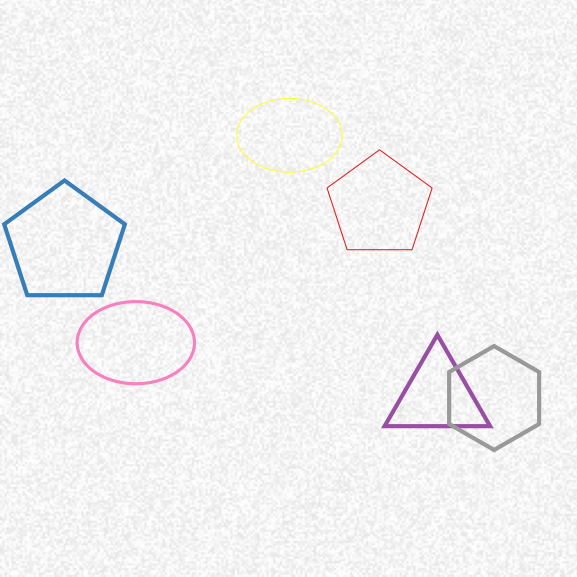[{"shape": "pentagon", "thickness": 0.5, "radius": 0.48, "center": [0.657, 0.644]}, {"shape": "pentagon", "thickness": 2, "radius": 0.55, "center": [0.112, 0.577]}, {"shape": "triangle", "thickness": 2, "radius": 0.53, "center": [0.757, 0.314]}, {"shape": "oval", "thickness": 0.5, "radius": 0.46, "center": [0.501, 0.765]}, {"shape": "oval", "thickness": 1.5, "radius": 0.51, "center": [0.235, 0.406]}, {"shape": "hexagon", "thickness": 2, "radius": 0.45, "center": [0.856, 0.31]}]